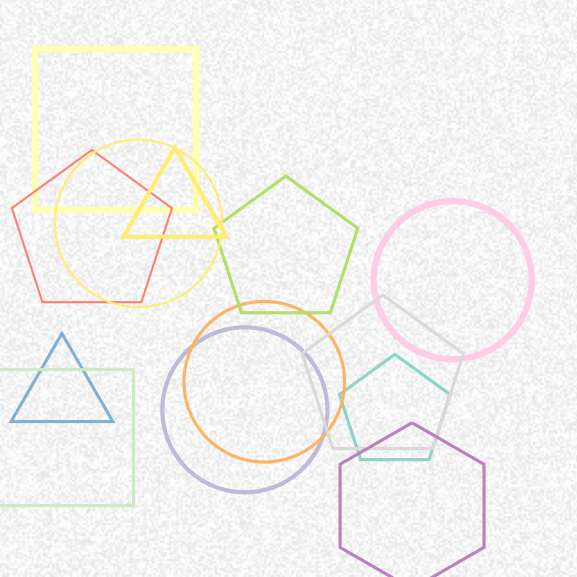[{"shape": "pentagon", "thickness": 1.5, "radius": 0.5, "center": [0.684, 0.285]}, {"shape": "square", "thickness": 3, "radius": 0.7, "center": [0.201, 0.775]}, {"shape": "circle", "thickness": 2, "radius": 0.71, "center": [0.424, 0.289]}, {"shape": "pentagon", "thickness": 1, "radius": 0.73, "center": [0.159, 0.594]}, {"shape": "triangle", "thickness": 1.5, "radius": 0.51, "center": [0.107, 0.32]}, {"shape": "circle", "thickness": 1.5, "radius": 0.7, "center": [0.458, 0.338]}, {"shape": "pentagon", "thickness": 1.5, "radius": 0.65, "center": [0.495, 0.563]}, {"shape": "circle", "thickness": 3, "radius": 0.68, "center": [0.784, 0.514]}, {"shape": "pentagon", "thickness": 1.5, "radius": 0.73, "center": [0.663, 0.341]}, {"shape": "hexagon", "thickness": 1.5, "radius": 0.72, "center": [0.713, 0.123]}, {"shape": "square", "thickness": 1.5, "radius": 0.59, "center": [0.111, 0.242]}, {"shape": "triangle", "thickness": 2, "radius": 0.51, "center": [0.303, 0.641]}, {"shape": "circle", "thickness": 1, "radius": 0.73, "center": [0.24, 0.612]}]